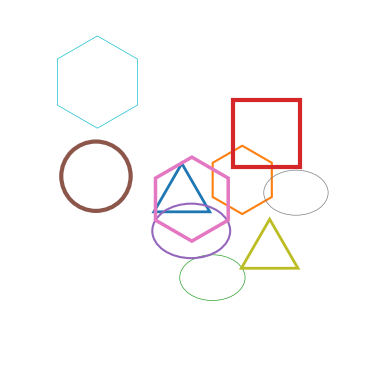[{"shape": "triangle", "thickness": 2, "radius": 0.42, "center": [0.472, 0.492]}, {"shape": "hexagon", "thickness": 1.5, "radius": 0.44, "center": [0.629, 0.533]}, {"shape": "oval", "thickness": 0.5, "radius": 0.42, "center": [0.552, 0.279]}, {"shape": "square", "thickness": 3, "radius": 0.43, "center": [0.691, 0.654]}, {"shape": "oval", "thickness": 1.5, "radius": 0.51, "center": [0.497, 0.4]}, {"shape": "circle", "thickness": 3, "radius": 0.45, "center": [0.249, 0.542]}, {"shape": "hexagon", "thickness": 2.5, "radius": 0.55, "center": [0.498, 0.483]}, {"shape": "oval", "thickness": 0.5, "radius": 0.42, "center": [0.769, 0.499]}, {"shape": "triangle", "thickness": 2, "radius": 0.42, "center": [0.7, 0.346]}, {"shape": "hexagon", "thickness": 0.5, "radius": 0.6, "center": [0.253, 0.787]}]